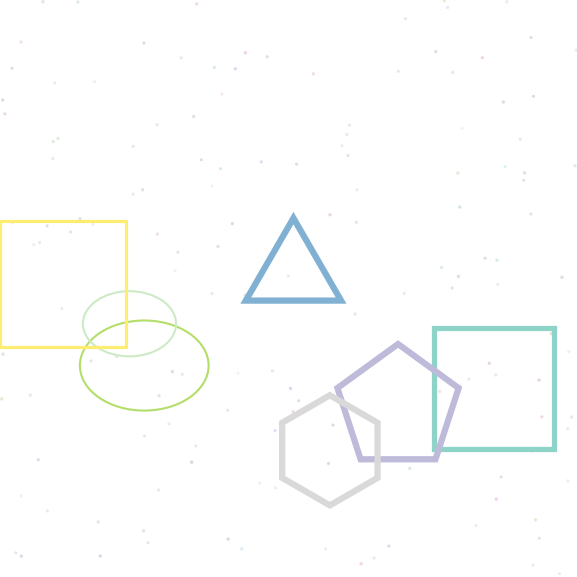[{"shape": "square", "thickness": 2.5, "radius": 0.52, "center": [0.855, 0.327]}, {"shape": "pentagon", "thickness": 3, "radius": 0.55, "center": [0.689, 0.293]}, {"shape": "triangle", "thickness": 3, "radius": 0.48, "center": [0.508, 0.526]}, {"shape": "oval", "thickness": 1, "radius": 0.56, "center": [0.25, 0.366]}, {"shape": "hexagon", "thickness": 3, "radius": 0.48, "center": [0.571, 0.219]}, {"shape": "oval", "thickness": 1, "radius": 0.4, "center": [0.224, 0.438]}, {"shape": "square", "thickness": 1.5, "radius": 0.55, "center": [0.109, 0.508]}]